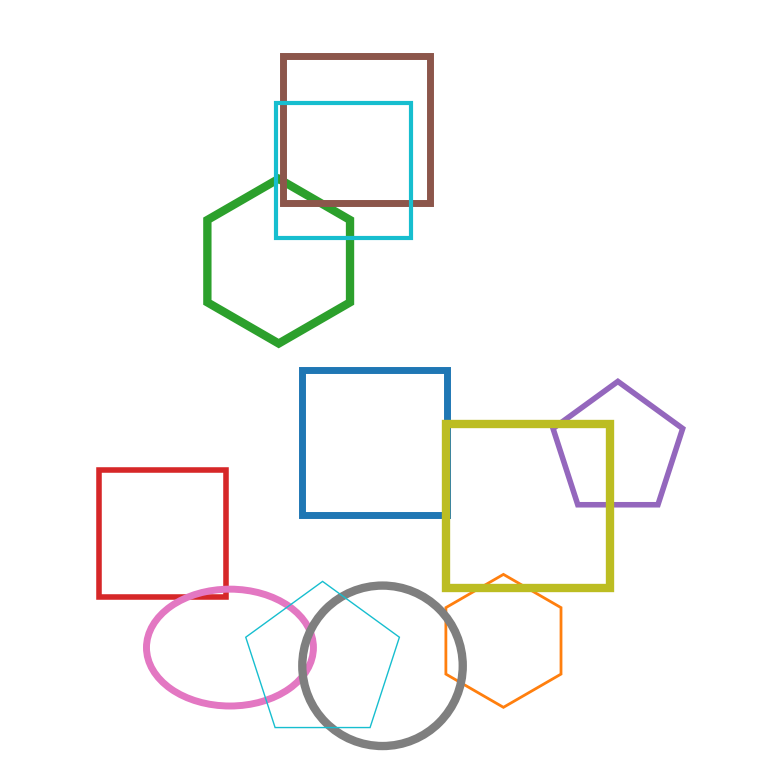[{"shape": "square", "thickness": 2.5, "radius": 0.47, "center": [0.486, 0.425]}, {"shape": "hexagon", "thickness": 1, "radius": 0.43, "center": [0.654, 0.168]}, {"shape": "hexagon", "thickness": 3, "radius": 0.53, "center": [0.362, 0.661]}, {"shape": "square", "thickness": 2, "radius": 0.41, "center": [0.211, 0.307]}, {"shape": "pentagon", "thickness": 2, "radius": 0.44, "center": [0.802, 0.416]}, {"shape": "square", "thickness": 2.5, "radius": 0.48, "center": [0.463, 0.832]}, {"shape": "oval", "thickness": 2.5, "radius": 0.54, "center": [0.299, 0.159]}, {"shape": "circle", "thickness": 3, "radius": 0.52, "center": [0.497, 0.135]}, {"shape": "square", "thickness": 3, "radius": 0.53, "center": [0.685, 0.343]}, {"shape": "pentagon", "thickness": 0.5, "radius": 0.52, "center": [0.419, 0.14]}, {"shape": "square", "thickness": 1.5, "radius": 0.44, "center": [0.446, 0.779]}]